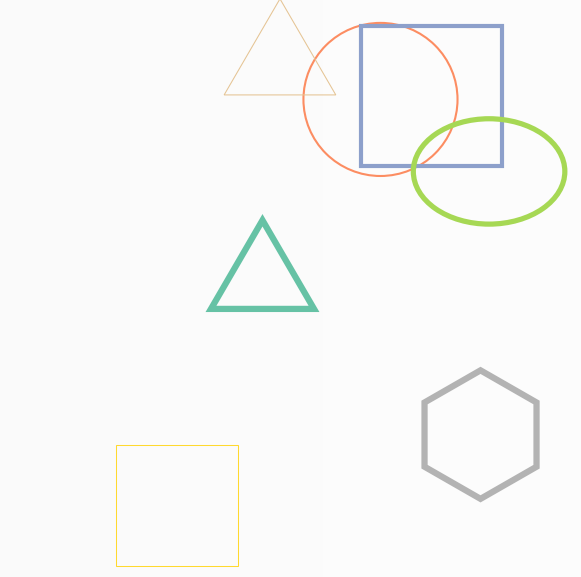[{"shape": "triangle", "thickness": 3, "radius": 0.51, "center": [0.452, 0.515]}, {"shape": "circle", "thickness": 1, "radius": 0.66, "center": [0.655, 0.827]}, {"shape": "square", "thickness": 2, "radius": 0.61, "center": [0.742, 0.834]}, {"shape": "oval", "thickness": 2.5, "radius": 0.65, "center": [0.841, 0.702]}, {"shape": "square", "thickness": 0.5, "radius": 0.52, "center": [0.304, 0.123]}, {"shape": "triangle", "thickness": 0.5, "radius": 0.55, "center": [0.482, 0.89]}, {"shape": "hexagon", "thickness": 3, "radius": 0.56, "center": [0.827, 0.247]}]